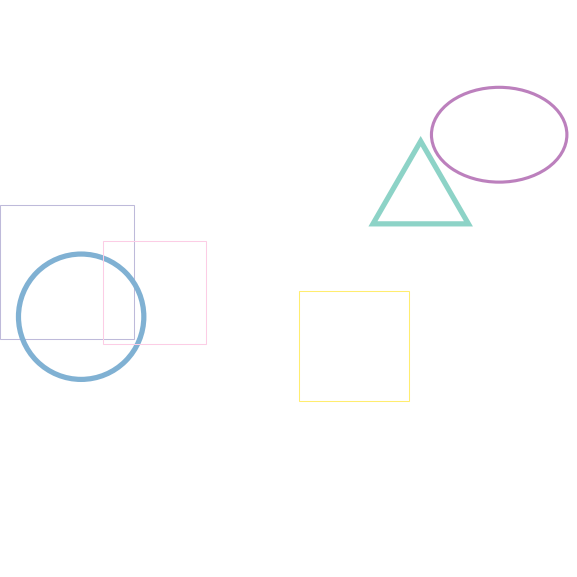[{"shape": "triangle", "thickness": 2.5, "radius": 0.48, "center": [0.728, 0.659]}, {"shape": "square", "thickness": 0.5, "radius": 0.58, "center": [0.115, 0.528]}, {"shape": "circle", "thickness": 2.5, "radius": 0.54, "center": [0.141, 0.451]}, {"shape": "square", "thickness": 0.5, "radius": 0.45, "center": [0.267, 0.493]}, {"shape": "oval", "thickness": 1.5, "radius": 0.59, "center": [0.864, 0.766]}, {"shape": "square", "thickness": 0.5, "radius": 0.47, "center": [0.613, 0.4]}]